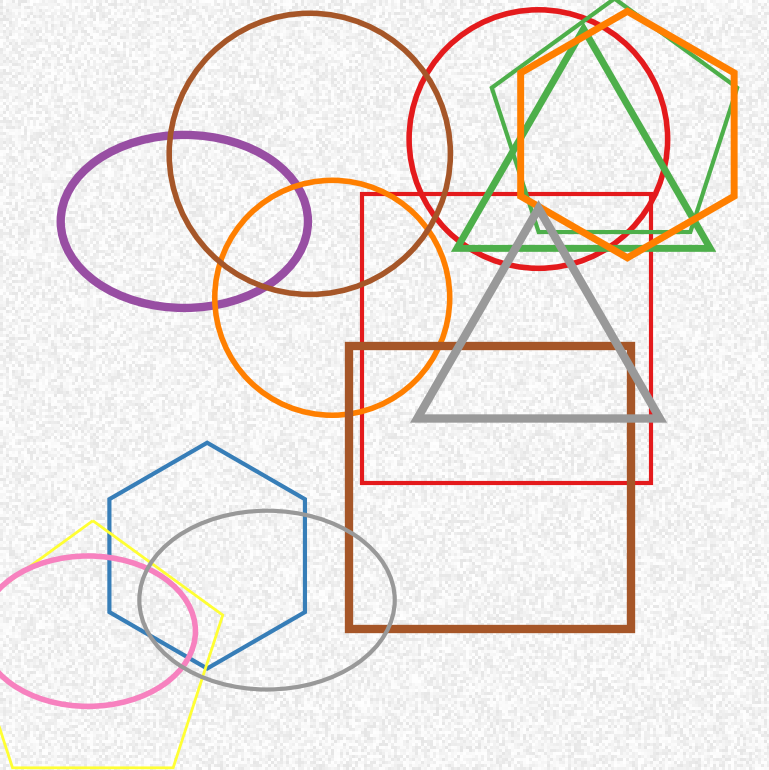[{"shape": "square", "thickness": 1.5, "radius": 0.94, "center": [0.658, 0.56]}, {"shape": "circle", "thickness": 2, "radius": 0.84, "center": [0.699, 0.819]}, {"shape": "hexagon", "thickness": 1.5, "radius": 0.73, "center": [0.269, 0.278]}, {"shape": "triangle", "thickness": 2.5, "radius": 0.95, "center": [0.758, 0.772]}, {"shape": "pentagon", "thickness": 1.5, "radius": 0.84, "center": [0.798, 0.834]}, {"shape": "oval", "thickness": 3, "radius": 0.8, "center": [0.239, 0.712]}, {"shape": "circle", "thickness": 2, "radius": 0.76, "center": [0.431, 0.613]}, {"shape": "hexagon", "thickness": 2.5, "radius": 0.8, "center": [0.815, 0.825]}, {"shape": "pentagon", "thickness": 1, "radius": 0.89, "center": [0.121, 0.146]}, {"shape": "circle", "thickness": 2, "radius": 0.91, "center": [0.402, 0.8]}, {"shape": "square", "thickness": 3, "radius": 0.92, "center": [0.636, 0.367]}, {"shape": "oval", "thickness": 2, "radius": 0.7, "center": [0.114, 0.18]}, {"shape": "triangle", "thickness": 3, "radius": 0.91, "center": [0.699, 0.547]}, {"shape": "oval", "thickness": 1.5, "radius": 0.83, "center": [0.347, 0.221]}]